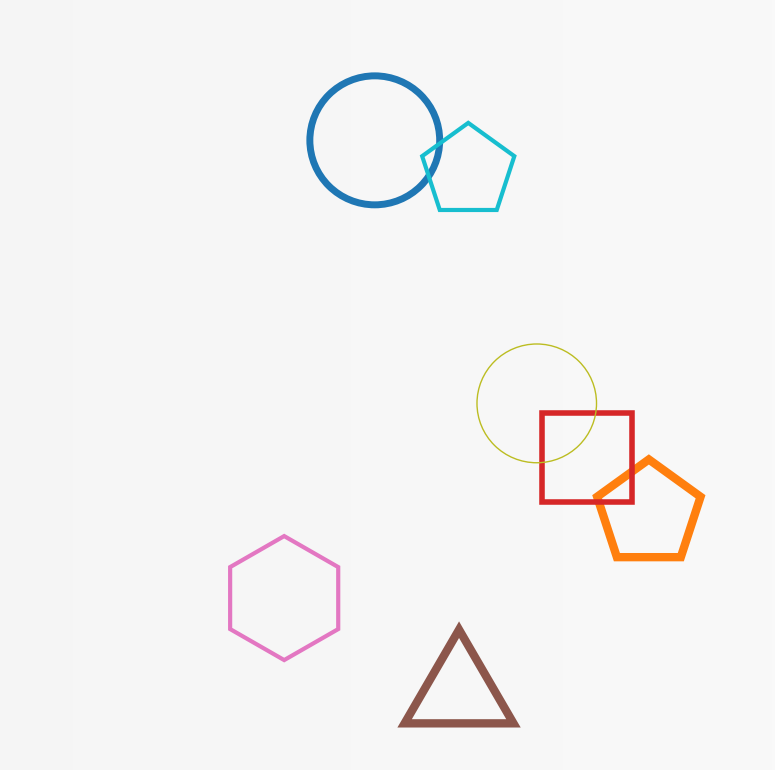[{"shape": "circle", "thickness": 2.5, "radius": 0.42, "center": [0.484, 0.818]}, {"shape": "pentagon", "thickness": 3, "radius": 0.35, "center": [0.837, 0.333]}, {"shape": "square", "thickness": 2, "radius": 0.29, "center": [0.758, 0.406]}, {"shape": "triangle", "thickness": 3, "radius": 0.41, "center": [0.592, 0.101]}, {"shape": "hexagon", "thickness": 1.5, "radius": 0.4, "center": [0.367, 0.223]}, {"shape": "circle", "thickness": 0.5, "radius": 0.39, "center": [0.693, 0.476]}, {"shape": "pentagon", "thickness": 1.5, "radius": 0.31, "center": [0.604, 0.778]}]